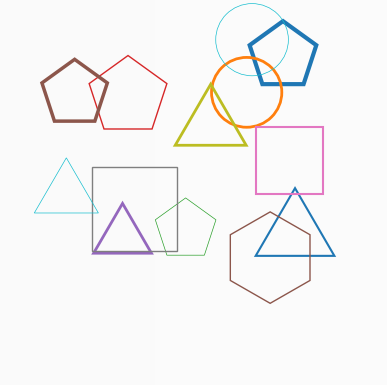[{"shape": "pentagon", "thickness": 3, "radius": 0.45, "center": [0.73, 0.855]}, {"shape": "triangle", "thickness": 1.5, "radius": 0.59, "center": [0.761, 0.394]}, {"shape": "circle", "thickness": 2, "radius": 0.45, "center": [0.637, 0.76]}, {"shape": "pentagon", "thickness": 0.5, "radius": 0.41, "center": [0.479, 0.404]}, {"shape": "pentagon", "thickness": 1, "radius": 0.53, "center": [0.33, 0.75]}, {"shape": "triangle", "thickness": 2, "radius": 0.43, "center": [0.316, 0.385]}, {"shape": "hexagon", "thickness": 1, "radius": 0.59, "center": [0.697, 0.331]}, {"shape": "pentagon", "thickness": 2.5, "radius": 0.44, "center": [0.193, 0.757]}, {"shape": "square", "thickness": 1.5, "radius": 0.43, "center": [0.747, 0.583]}, {"shape": "square", "thickness": 1, "radius": 0.55, "center": [0.347, 0.458]}, {"shape": "triangle", "thickness": 2, "radius": 0.53, "center": [0.544, 0.676]}, {"shape": "circle", "thickness": 0.5, "radius": 0.47, "center": [0.65, 0.897]}, {"shape": "triangle", "thickness": 0.5, "radius": 0.48, "center": [0.171, 0.495]}]